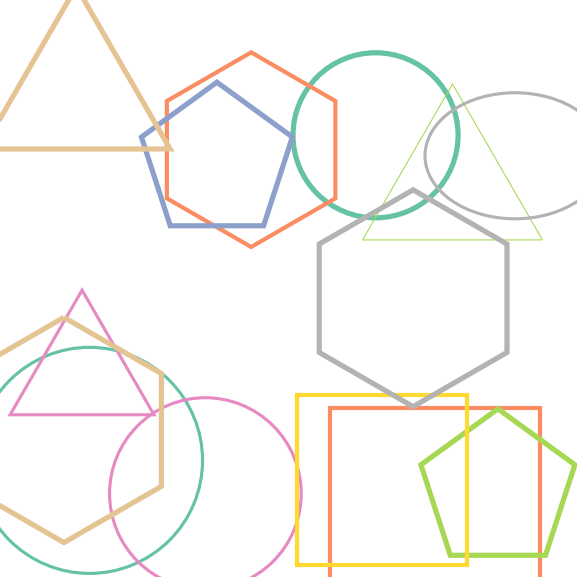[{"shape": "circle", "thickness": 2.5, "radius": 0.71, "center": [0.65, 0.765]}, {"shape": "circle", "thickness": 1.5, "radius": 0.98, "center": [0.155, 0.202]}, {"shape": "hexagon", "thickness": 2, "radius": 0.84, "center": [0.435, 0.74]}, {"shape": "square", "thickness": 2, "radius": 0.91, "center": [0.754, 0.11]}, {"shape": "pentagon", "thickness": 2.5, "radius": 0.69, "center": [0.376, 0.719]}, {"shape": "triangle", "thickness": 1.5, "radius": 0.72, "center": [0.142, 0.353]}, {"shape": "circle", "thickness": 1.5, "radius": 0.83, "center": [0.356, 0.144]}, {"shape": "triangle", "thickness": 0.5, "radius": 0.9, "center": [0.784, 0.674]}, {"shape": "pentagon", "thickness": 2.5, "radius": 0.7, "center": [0.862, 0.151]}, {"shape": "square", "thickness": 2, "radius": 0.74, "center": [0.661, 0.168]}, {"shape": "triangle", "thickness": 2.5, "radius": 0.94, "center": [0.132, 0.835]}, {"shape": "hexagon", "thickness": 2.5, "radius": 0.97, "center": [0.111, 0.255]}, {"shape": "oval", "thickness": 1.5, "radius": 0.78, "center": [0.892, 0.729]}, {"shape": "hexagon", "thickness": 2.5, "radius": 0.94, "center": [0.715, 0.483]}]